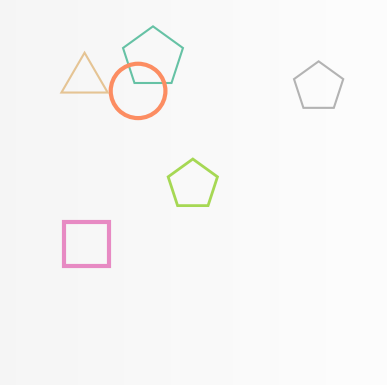[{"shape": "pentagon", "thickness": 1.5, "radius": 0.41, "center": [0.395, 0.85]}, {"shape": "circle", "thickness": 3, "radius": 0.35, "center": [0.356, 0.764]}, {"shape": "square", "thickness": 3, "radius": 0.29, "center": [0.222, 0.366]}, {"shape": "pentagon", "thickness": 2, "radius": 0.33, "center": [0.498, 0.52]}, {"shape": "triangle", "thickness": 1.5, "radius": 0.34, "center": [0.218, 0.794]}, {"shape": "pentagon", "thickness": 1.5, "radius": 0.33, "center": [0.822, 0.774]}]